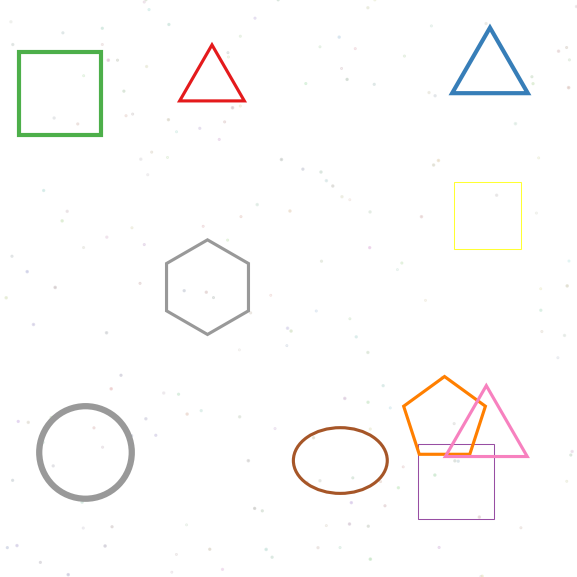[{"shape": "triangle", "thickness": 1.5, "radius": 0.32, "center": [0.367, 0.857]}, {"shape": "triangle", "thickness": 2, "radius": 0.38, "center": [0.848, 0.876]}, {"shape": "square", "thickness": 2, "radius": 0.36, "center": [0.104, 0.837]}, {"shape": "square", "thickness": 0.5, "radius": 0.33, "center": [0.789, 0.165]}, {"shape": "pentagon", "thickness": 1.5, "radius": 0.37, "center": [0.77, 0.273]}, {"shape": "square", "thickness": 0.5, "radius": 0.29, "center": [0.844, 0.626]}, {"shape": "oval", "thickness": 1.5, "radius": 0.41, "center": [0.589, 0.202]}, {"shape": "triangle", "thickness": 1.5, "radius": 0.41, "center": [0.842, 0.25]}, {"shape": "hexagon", "thickness": 1.5, "radius": 0.41, "center": [0.359, 0.502]}, {"shape": "circle", "thickness": 3, "radius": 0.4, "center": [0.148, 0.216]}]